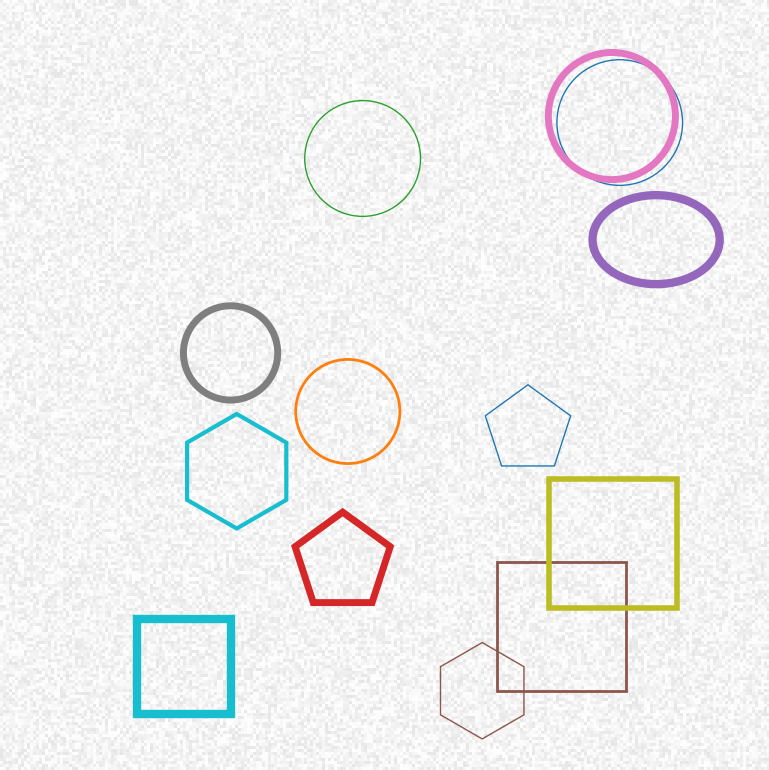[{"shape": "pentagon", "thickness": 0.5, "radius": 0.29, "center": [0.686, 0.442]}, {"shape": "circle", "thickness": 0.5, "radius": 0.41, "center": [0.805, 0.841]}, {"shape": "circle", "thickness": 1, "radius": 0.34, "center": [0.452, 0.466]}, {"shape": "circle", "thickness": 0.5, "radius": 0.38, "center": [0.471, 0.794]}, {"shape": "pentagon", "thickness": 2.5, "radius": 0.32, "center": [0.445, 0.27]}, {"shape": "oval", "thickness": 3, "radius": 0.41, "center": [0.852, 0.689]}, {"shape": "hexagon", "thickness": 0.5, "radius": 0.31, "center": [0.626, 0.103]}, {"shape": "square", "thickness": 1, "radius": 0.42, "center": [0.729, 0.186]}, {"shape": "circle", "thickness": 2.5, "radius": 0.41, "center": [0.795, 0.849]}, {"shape": "circle", "thickness": 2.5, "radius": 0.31, "center": [0.299, 0.542]}, {"shape": "square", "thickness": 2, "radius": 0.42, "center": [0.796, 0.294]}, {"shape": "hexagon", "thickness": 1.5, "radius": 0.37, "center": [0.307, 0.388]}, {"shape": "square", "thickness": 3, "radius": 0.31, "center": [0.239, 0.135]}]